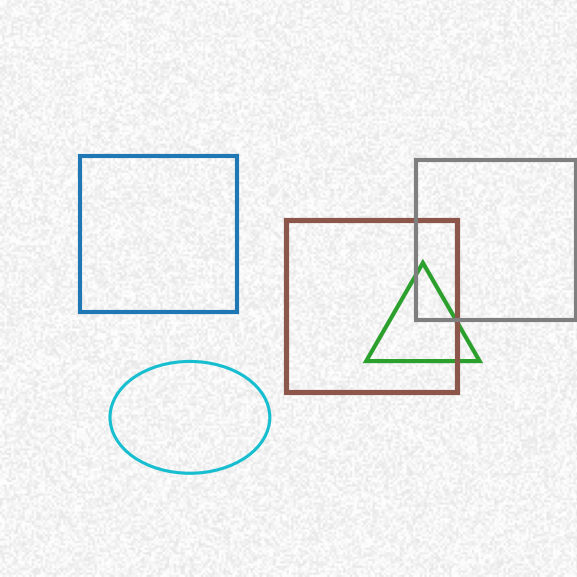[{"shape": "square", "thickness": 2, "radius": 0.68, "center": [0.274, 0.594]}, {"shape": "triangle", "thickness": 2, "radius": 0.57, "center": [0.732, 0.431]}, {"shape": "square", "thickness": 2.5, "radius": 0.74, "center": [0.643, 0.469]}, {"shape": "square", "thickness": 2, "radius": 0.69, "center": [0.859, 0.584]}, {"shape": "oval", "thickness": 1.5, "radius": 0.69, "center": [0.329, 0.276]}]